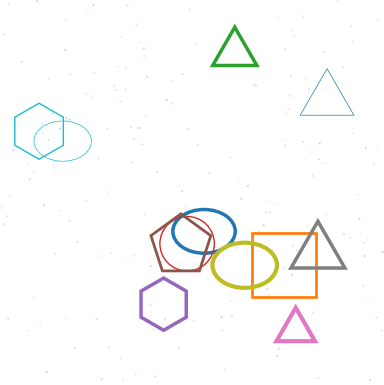[{"shape": "oval", "thickness": 2.5, "radius": 0.41, "center": [0.53, 0.399]}, {"shape": "triangle", "thickness": 0.5, "radius": 0.4, "center": [0.85, 0.741]}, {"shape": "square", "thickness": 2, "radius": 0.42, "center": [0.738, 0.311]}, {"shape": "triangle", "thickness": 2.5, "radius": 0.33, "center": [0.61, 0.863]}, {"shape": "circle", "thickness": 1, "radius": 0.35, "center": [0.486, 0.367]}, {"shape": "hexagon", "thickness": 2.5, "radius": 0.34, "center": [0.425, 0.21]}, {"shape": "pentagon", "thickness": 2, "radius": 0.41, "center": [0.47, 0.363]}, {"shape": "triangle", "thickness": 3, "radius": 0.29, "center": [0.768, 0.143]}, {"shape": "triangle", "thickness": 2.5, "radius": 0.4, "center": [0.826, 0.344]}, {"shape": "oval", "thickness": 3, "radius": 0.42, "center": [0.636, 0.311]}, {"shape": "oval", "thickness": 0.5, "radius": 0.37, "center": [0.163, 0.633]}, {"shape": "hexagon", "thickness": 1, "radius": 0.36, "center": [0.101, 0.659]}]